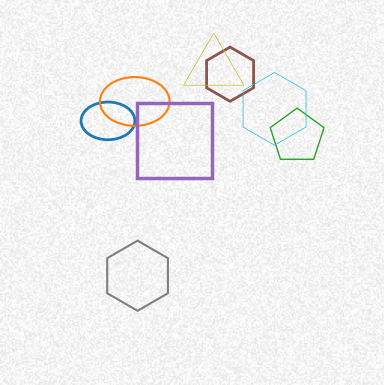[{"shape": "oval", "thickness": 2, "radius": 0.35, "center": [0.28, 0.686]}, {"shape": "oval", "thickness": 1.5, "radius": 0.45, "center": [0.35, 0.737]}, {"shape": "pentagon", "thickness": 1, "radius": 0.37, "center": [0.772, 0.646]}, {"shape": "square", "thickness": 2.5, "radius": 0.49, "center": [0.453, 0.636]}, {"shape": "hexagon", "thickness": 2, "radius": 0.35, "center": [0.598, 0.807]}, {"shape": "hexagon", "thickness": 1.5, "radius": 0.46, "center": [0.357, 0.284]}, {"shape": "triangle", "thickness": 0.5, "radius": 0.45, "center": [0.555, 0.824]}, {"shape": "hexagon", "thickness": 0.5, "radius": 0.47, "center": [0.713, 0.717]}]